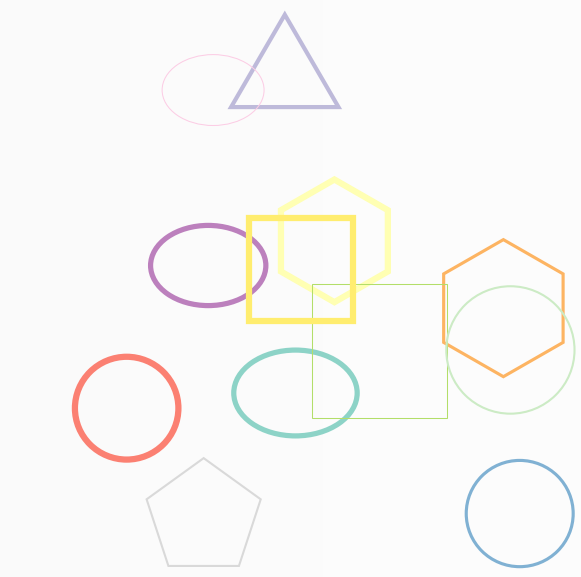[{"shape": "oval", "thickness": 2.5, "radius": 0.53, "center": [0.508, 0.319]}, {"shape": "hexagon", "thickness": 3, "radius": 0.53, "center": [0.575, 0.582]}, {"shape": "triangle", "thickness": 2, "radius": 0.53, "center": [0.49, 0.867]}, {"shape": "circle", "thickness": 3, "radius": 0.45, "center": [0.218, 0.292]}, {"shape": "circle", "thickness": 1.5, "radius": 0.46, "center": [0.894, 0.11]}, {"shape": "hexagon", "thickness": 1.5, "radius": 0.59, "center": [0.866, 0.466]}, {"shape": "square", "thickness": 0.5, "radius": 0.58, "center": [0.652, 0.392]}, {"shape": "oval", "thickness": 0.5, "radius": 0.44, "center": [0.367, 0.843]}, {"shape": "pentagon", "thickness": 1, "radius": 0.52, "center": [0.35, 0.103]}, {"shape": "oval", "thickness": 2.5, "radius": 0.5, "center": [0.358, 0.539]}, {"shape": "circle", "thickness": 1, "radius": 0.55, "center": [0.878, 0.393]}, {"shape": "square", "thickness": 3, "radius": 0.45, "center": [0.518, 0.533]}]